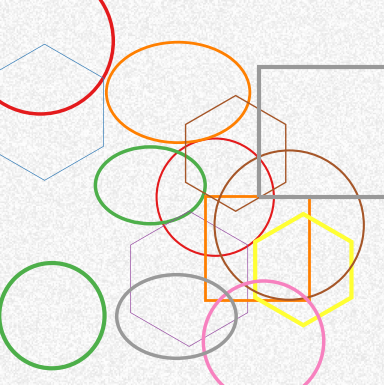[{"shape": "circle", "thickness": 1.5, "radius": 0.76, "center": [0.559, 0.488]}, {"shape": "circle", "thickness": 2.5, "radius": 0.95, "center": [0.105, 0.893]}, {"shape": "hexagon", "thickness": 0.5, "radius": 0.88, "center": [0.116, 0.708]}, {"shape": "oval", "thickness": 2.5, "radius": 0.71, "center": [0.39, 0.519]}, {"shape": "circle", "thickness": 3, "radius": 0.68, "center": [0.135, 0.18]}, {"shape": "hexagon", "thickness": 0.5, "radius": 0.88, "center": [0.491, 0.276]}, {"shape": "oval", "thickness": 2, "radius": 0.93, "center": [0.463, 0.76]}, {"shape": "square", "thickness": 2, "radius": 0.67, "center": [0.667, 0.356]}, {"shape": "hexagon", "thickness": 3, "radius": 0.72, "center": [0.788, 0.3]}, {"shape": "circle", "thickness": 1.5, "radius": 0.97, "center": [0.751, 0.415]}, {"shape": "hexagon", "thickness": 1, "radius": 0.75, "center": [0.612, 0.602]}, {"shape": "circle", "thickness": 2.5, "radius": 0.78, "center": [0.685, 0.114]}, {"shape": "square", "thickness": 3, "radius": 0.85, "center": [0.841, 0.657]}, {"shape": "oval", "thickness": 2.5, "radius": 0.78, "center": [0.458, 0.178]}]